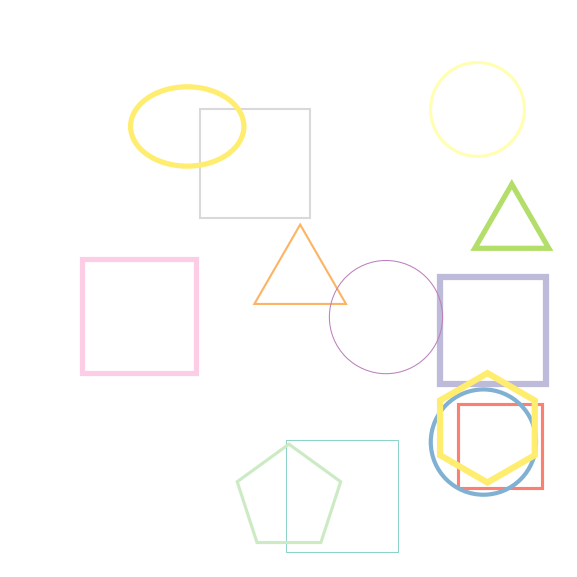[{"shape": "square", "thickness": 0.5, "radius": 0.48, "center": [0.592, 0.141]}, {"shape": "circle", "thickness": 1.5, "radius": 0.41, "center": [0.827, 0.81]}, {"shape": "square", "thickness": 3, "radius": 0.46, "center": [0.854, 0.427]}, {"shape": "square", "thickness": 1.5, "radius": 0.36, "center": [0.865, 0.227]}, {"shape": "circle", "thickness": 2, "radius": 0.46, "center": [0.837, 0.234]}, {"shape": "triangle", "thickness": 1, "radius": 0.46, "center": [0.52, 0.519]}, {"shape": "triangle", "thickness": 2.5, "radius": 0.37, "center": [0.886, 0.606]}, {"shape": "square", "thickness": 2.5, "radius": 0.49, "center": [0.241, 0.452]}, {"shape": "square", "thickness": 1, "radius": 0.47, "center": [0.441, 0.716]}, {"shape": "circle", "thickness": 0.5, "radius": 0.49, "center": [0.668, 0.45]}, {"shape": "pentagon", "thickness": 1.5, "radius": 0.47, "center": [0.5, 0.136]}, {"shape": "hexagon", "thickness": 3, "radius": 0.47, "center": [0.844, 0.258]}, {"shape": "oval", "thickness": 2.5, "radius": 0.49, "center": [0.324, 0.78]}]